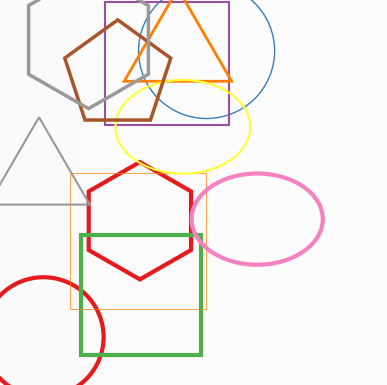[{"shape": "hexagon", "thickness": 3, "radius": 0.76, "center": [0.361, 0.427]}, {"shape": "circle", "thickness": 3, "radius": 0.78, "center": [0.112, 0.125]}, {"shape": "circle", "thickness": 1, "radius": 0.88, "center": [0.533, 0.868]}, {"shape": "square", "thickness": 3, "radius": 0.78, "center": [0.363, 0.235]}, {"shape": "square", "thickness": 1.5, "radius": 0.8, "center": [0.432, 0.835]}, {"shape": "triangle", "thickness": 2, "radius": 0.8, "center": [0.459, 0.869]}, {"shape": "square", "thickness": 0.5, "radius": 0.88, "center": [0.356, 0.374]}, {"shape": "oval", "thickness": 1.5, "radius": 0.87, "center": [0.472, 0.671]}, {"shape": "pentagon", "thickness": 2.5, "radius": 0.72, "center": [0.304, 0.805]}, {"shape": "oval", "thickness": 3, "radius": 0.85, "center": [0.664, 0.431]}, {"shape": "triangle", "thickness": 1.5, "radius": 0.76, "center": [0.101, 0.544]}, {"shape": "hexagon", "thickness": 2.5, "radius": 0.89, "center": [0.228, 0.896]}]